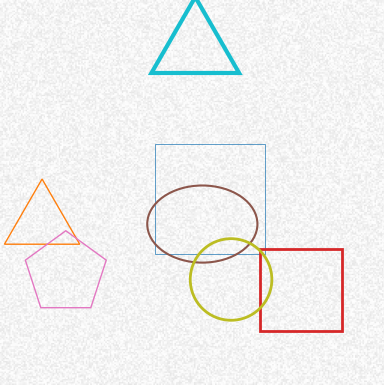[{"shape": "square", "thickness": 0.5, "radius": 0.71, "center": [0.546, 0.483]}, {"shape": "triangle", "thickness": 1, "radius": 0.56, "center": [0.109, 0.422]}, {"shape": "square", "thickness": 2, "radius": 0.53, "center": [0.782, 0.246]}, {"shape": "oval", "thickness": 1.5, "radius": 0.72, "center": [0.526, 0.418]}, {"shape": "pentagon", "thickness": 1, "radius": 0.55, "center": [0.171, 0.29]}, {"shape": "circle", "thickness": 2, "radius": 0.53, "center": [0.6, 0.274]}, {"shape": "triangle", "thickness": 3, "radius": 0.66, "center": [0.507, 0.876]}]